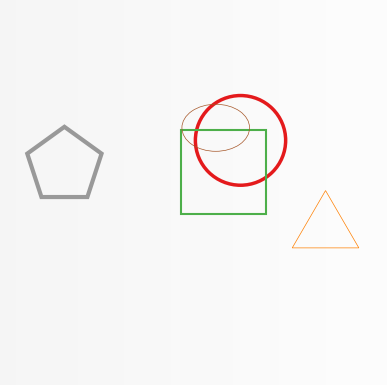[{"shape": "circle", "thickness": 2.5, "radius": 0.58, "center": [0.621, 0.635]}, {"shape": "square", "thickness": 1.5, "radius": 0.54, "center": [0.576, 0.553]}, {"shape": "triangle", "thickness": 0.5, "radius": 0.5, "center": [0.84, 0.406]}, {"shape": "oval", "thickness": 0.5, "radius": 0.44, "center": [0.557, 0.668]}, {"shape": "pentagon", "thickness": 3, "radius": 0.5, "center": [0.166, 0.57]}]